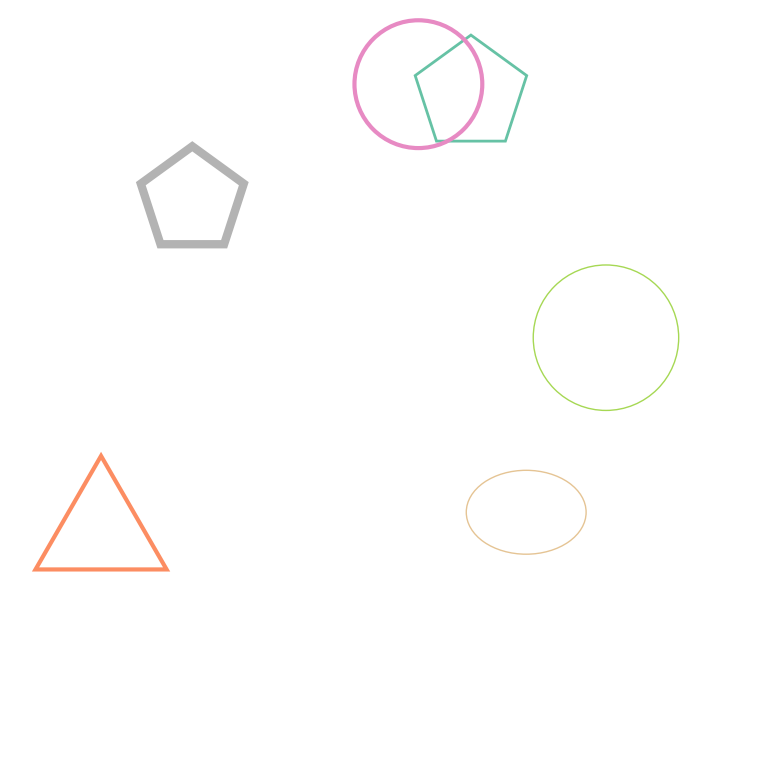[{"shape": "pentagon", "thickness": 1, "radius": 0.38, "center": [0.612, 0.878]}, {"shape": "triangle", "thickness": 1.5, "radius": 0.49, "center": [0.131, 0.31]}, {"shape": "circle", "thickness": 1.5, "radius": 0.41, "center": [0.543, 0.891]}, {"shape": "circle", "thickness": 0.5, "radius": 0.47, "center": [0.787, 0.561]}, {"shape": "oval", "thickness": 0.5, "radius": 0.39, "center": [0.683, 0.335]}, {"shape": "pentagon", "thickness": 3, "radius": 0.35, "center": [0.25, 0.74]}]